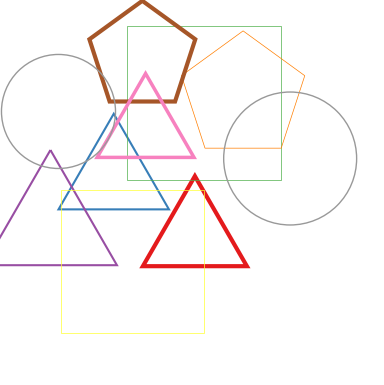[{"shape": "triangle", "thickness": 3, "radius": 0.78, "center": [0.506, 0.387]}, {"shape": "triangle", "thickness": 1.5, "radius": 0.83, "center": [0.295, 0.539]}, {"shape": "square", "thickness": 0.5, "radius": 1.0, "center": [0.53, 0.732]}, {"shape": "triangle", "thickness": 1.5, "radius": 1.0, "center": [0.131, 0.411]}, {"shape": "pentagon", "thickness": 0.5, "radius": 0.84, "center": [0.631, 0.751]}, {"shape": "square", "thickness": 0.5, "radius": 0.93, "center": [0.344, 0.321]}, {"shape": "pentagon", "thickness": 3, "radius": 0.72, "center": [0.37, 0.853]}, {"shape": "triangle", "thickness": 2.5, "radius": 0.73, "center": [0.378, 0.664]}, {"shape": "circle", "thickness": 1, "radius": 0.74, "center": [0.152, 0.71]}, {"shape": "circle", "thickness": 1, "radius": 0.86, "center": [0.754, 0.588]}]